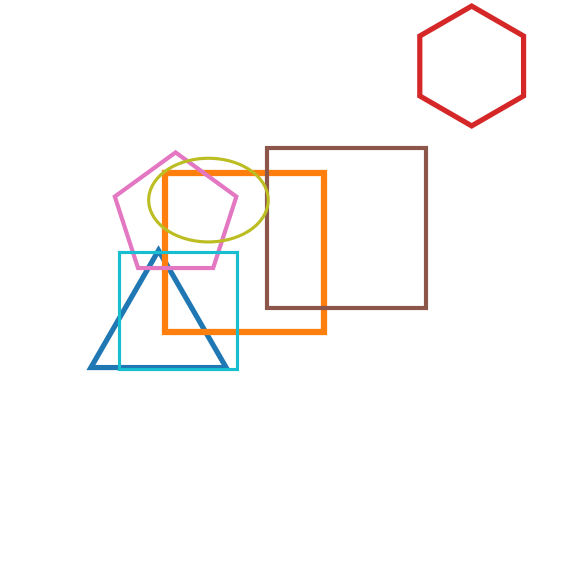[{"shape": "triangle", "thickness": 2.5, "radius": 0.68, "center": [0.274, 0.43]}, {"shape": "square", "thickness": 3, "radius": 0.69, "center": [0.424, 0.562]}, {"shape": "hexagon", "thickness": 2.5, "radius": 0.52, "center": [0.817, 0.885]}, {"shape": "square", "thickness": 2, "radius": 0.69, "center": [0.6, 0.604]}, {"shape": "pentagon", "thickness": 2, "radius": 0.55, "center": [0.304, 0.625]}, {"shape": "oval", "thickness": 1.5, "radius": 0.52, "center": [0.361, 0.653]}, {"shape": "square", "thickness": 1.5, "radius": 0.51, "center": [0.309, 0.461]}]